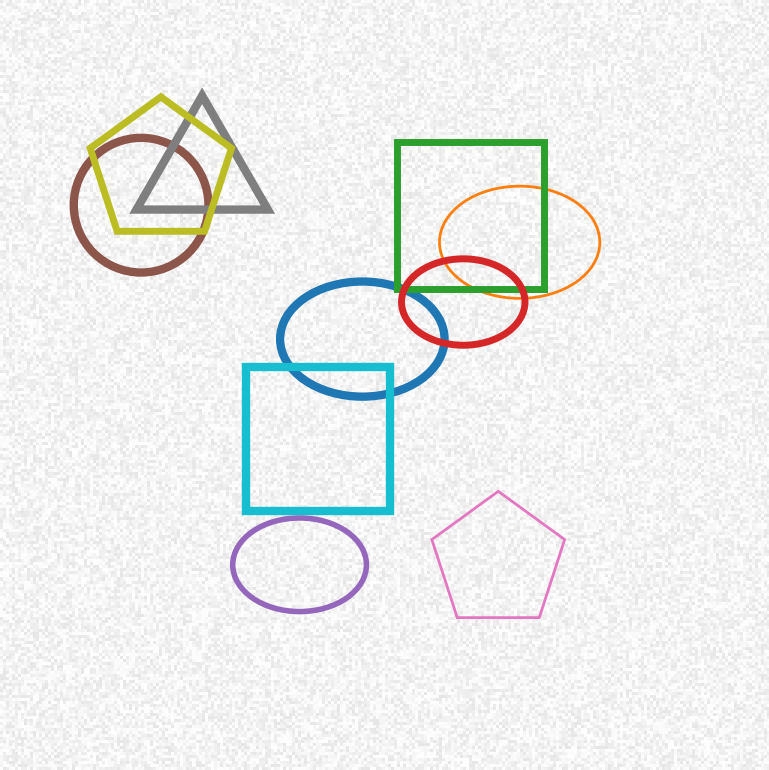[{"shape": "oval", "thickness": 3, "radius": 0.53, "center": [0.471, 0.56]}, {"shape": "oval", "thickness": 1, "radius": 0.52, "center": [0.675, 0.685]}, {"shape": "square", "thickness": 2.5, "radius": 0.48, "center": [0.611, 0.72]}, {"shape": "oval", "thickness": 2.5, "radius": 0.4, "center": [0.602, 0.608]}, {"shape": "oval", "thickness": 2, "radius": 0.43, "center": [0.389, 0.267]}, {"shape": "circle", "thickness": 3, "radius": 0.44, "center": [0.183, 0.734]}, {"shape": "pentagon", "thickness": 1, "radius": 0.45, "center": [0.647, 0.271]}, {"shape": "triangle", "thickness": 3, "radius": 0.49, "center": [0.263, 0.777]}, {"shape": "pentagon", "thickness": 2.5, "radius": 0.48, "center": [0.209, 0.778]}, {"shape": "square", "thickness": 3, "radius": 0.47, "center": [0.413, 0.43]}]